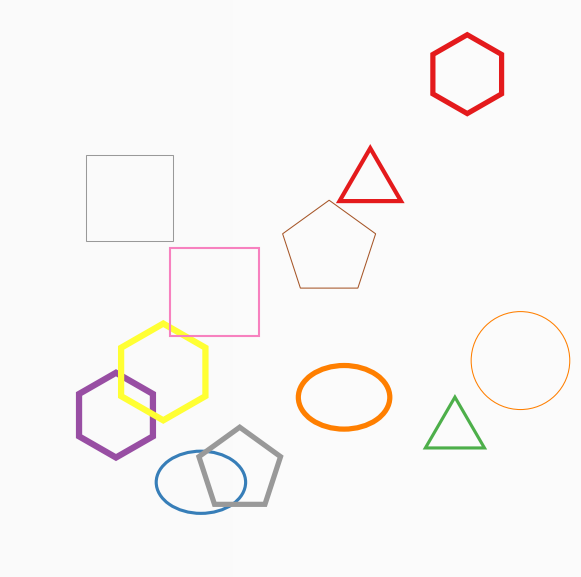[{"shape": "triangle", "thickness": 2, "radius": 0.31, "center": [0.637, 0.681]}, {"shape": "hexagon", "thickness": 2.5, "radius": 0.34, "center": [0.804, 0.871]}, {"shape": "oval", "thickness": 1.5, "radius": 0.38, "center": [0.346, 0.164]}, {"shape": "triangle", "thickness": 1.5, "radius": 0.29, "center": [0.783, 0.253]}, {"shape": "hexagon", "thickness": 3, "radius": 0.37, "center": [0.2, 0.28]}, {"shape": "circle", "thickness": 0.5, "radius": 0.42, "center": [0.895, 0.375]}, {"shape": "oval", "thickness": 2.5, "radius": 0.39, "center": [0.592, 0.311]}, {"shape": "hexagon", "thickness": 3, "radius": 0.42, "center": [0.281, 0.355]}, {"shape": "pentagon", "thickness": 0.5, "radius": 0.42, "center": [0.566, 0.568]}, {"shape": "square", "thickness": 1, "radius": 0.38, "center": [0.369, 0.493]}, {"shape": "pentagon", "thickness": 2.5, "radius": 0.37, "center": [0.412, 0.186]}, {"shape": "square", "thickness": 0.5, "radius": 0.37, "center": [0.223, 0.656]}]